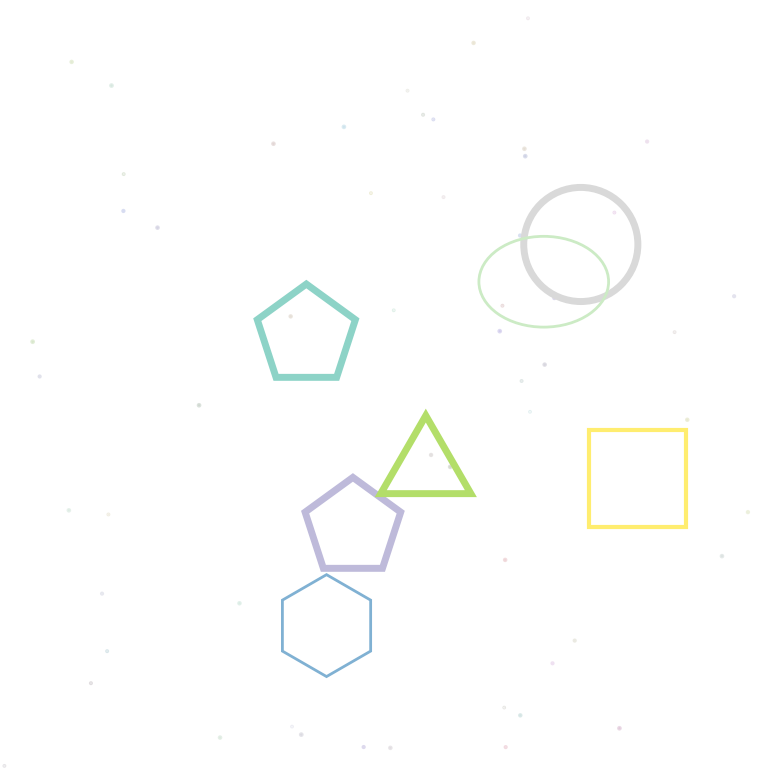[{"shape": "pentagon", "thickness": 2.5, "radius": 0.33, "center": [0.398, 0.564]}, {"shape": "pentagon", "thickness": 2.5, "radius": 0.33, "center": [0.458, 0.315]}, {"shape": "hexagon", "thickness": 1, "radius": 0.33, "center": [0.424, 0.188]}, {"shape": "triangle", "thickness": 2.5, "radius": 0.34, "center": [0.553, 0.393]}, {"shape": "circle", "thickness": 2.5, "radius": 0.37, "center": [0.754, 0.682]}, {"shape": "oval", "thickness": 1, "radius": 0.42, "center": [0.706, 0.634]}, {"shape": "square", "thickness": 1.5, "radius": 0.32, "center": [0.828, 0.379]}]